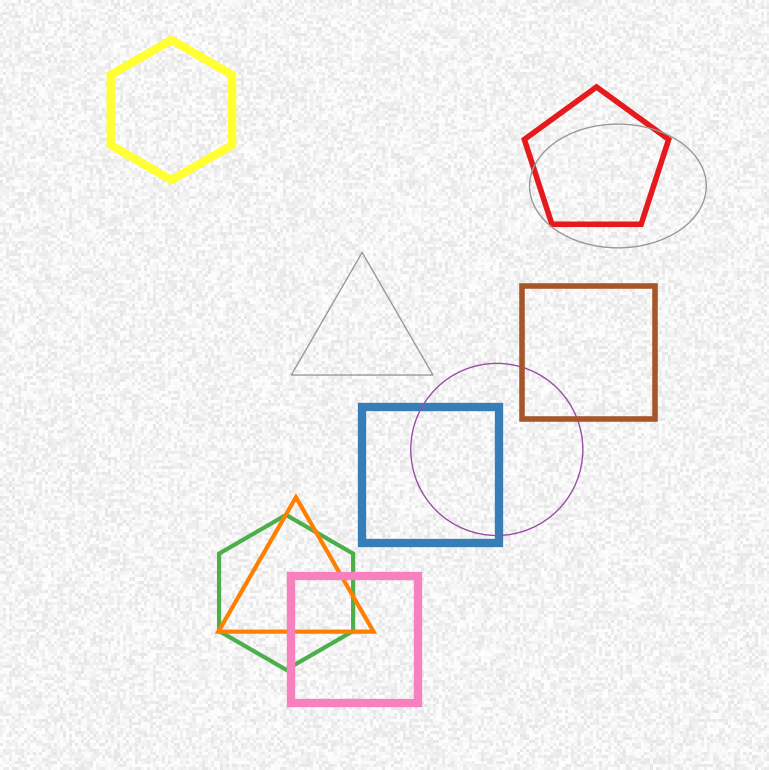[{"shape": "pentagon", "thickness": 2, "radius": 0.49, "center": [0.775, 0.788]}, {"shape": "square", "thickness": 3, "radius": 0.44, "center": [0.559, 0.384]}, {"shape": "hexagon", "thickness": 1.5, "radius": 0.5, "center": [0.372, 0.231]}, {"shape": "circle", "thickness": 0.5, "radius": 0.56, "center": [0.645, 0.416]}, {"shape": "triangle", "thickness": 1.5, "radius": 0.58, "center": [0.384, 0.238]}, {"shape": "hexagon", "thickness": 3, "radius": 0.46, "center": [0.223, 0.857]}, {"shape": "square", "thickness": 2, "radius": 0.43, "center": [0.764, 0.542]}, {"shape": "square", "thickness": 3, "radius": 0.41, "center": [0.46, 0.17]}, {"shape": "oval", "thickness": 0.5, "radius": 0.57, "center": [0.803, 0.758]}, {"shape": "triangle", "thickness": 0.5, "radius": 0.53, "center": [0.47, 0.566]}]